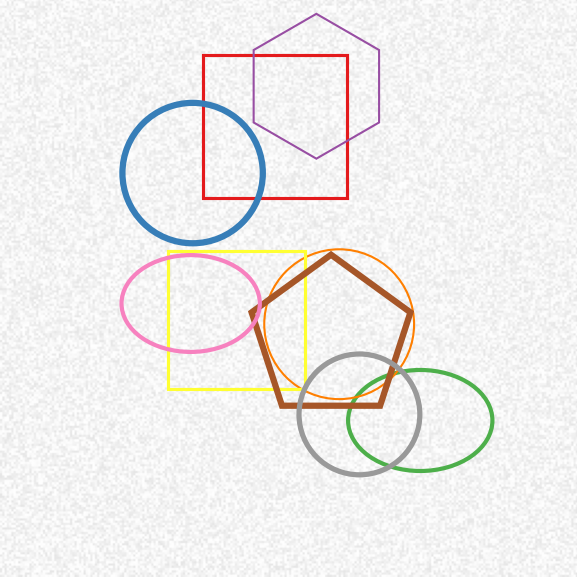[{"shape": "square", "thickness": 1.5, "radius": 0.62, "center": [0.476, 0.78]}, {"shape": "circle", "thickness": 3, "radius": 0.61, "center": [0.334, 0.699]}, {"shape": "oval", "thickness": 2, "radius": 0.62, "center": [0.728, 0.271]}, {"shape": "hexagon", "thickness": 1, "radius": 0.63, "center": [0.548, 0.85]}, {"shape": "circle", "thickness": 1, "radius": 0.65, "center": [0.587, 0.438]}, {"shape": "square", "thickness": 1.5, "radius": 0.6, "center": [0.409, 0.445]}, {"shape": "pentagon", "thickness": 3, "radius": 0.72, "center": [0.573, 0.414]}, {"shape": "oval", "thickness": 2, "radius": 0.6, "center": [0.33, 0.474]}, {"shape": "circle", "thickness": 2.5, "radius": 0.52, "center": [0.622, 0.282]}]